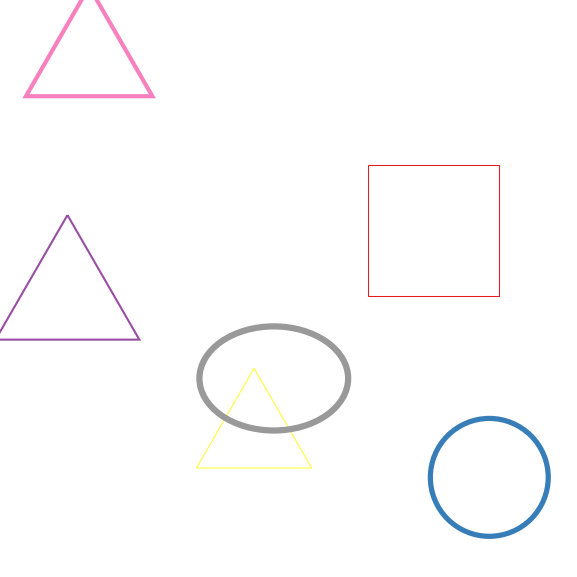[{"shape": "square", "thickness": 0.5, "radius": 0.57, "center": [0.75, 0.6]}, {"shape": "circle", "thickness": 2.5, "radius": 0.51, "center": [0.847, 0.173]}, {"shape": "triangle", "thickness": 1, "radius": 0.72, "center": [0.117, 0.483]}, {"shape": "triangle", "thickness": 0.5, "radius": 0.58, "center": [0.44, 0.246]}, {"shape": "triangle", "thickness": 2, "radius": 0.63, "center": [0.154, 0.896]}, {"shape": "oval", "thickness": 3, "radius": 0.64, "center": [0.474, 0.344]}]